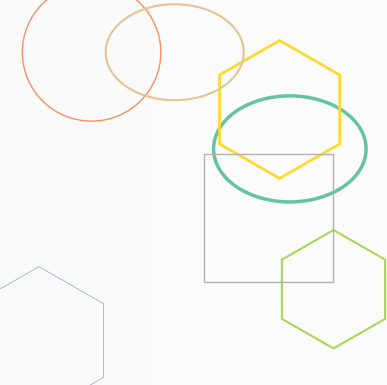[{"shape": "oval", "thickness": 2.5, "radius": 0.98, "center": [0.748, 0.613]}, {"shape": "circle", "thickness": 1, "radius": 0.89, "center": [0.236, 0.864]}, {"shape": "hexagon", "thickness": 0.5, "radius": 0.96, "center": [0.101, 0.115]}, {"shape": "hexagon", "thickness": 1.5, "radius": 0.77, "center": [0.861, 0.249]}, {"shape": "hexagon", "thickness": 2, "radius": 0.9, "center": [0.722, 0.716]}, {"shape": "oval", "thickness": 1.5, "radius": 0.89, "center": [0.451, 0.864]}, {"shape": "square", "thickness": 1, "radius": 0.83, "center": [0.692, 0.433]}]